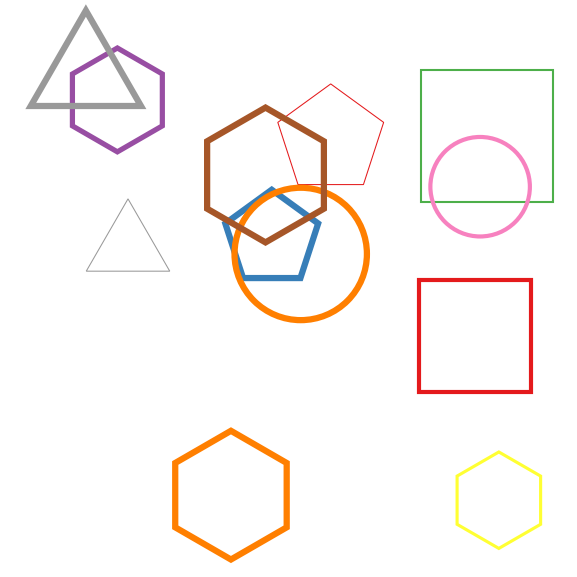[{"shape": "square", "thickness": 2, "radius": 0.48, "center": [0.823, 0.417]}, {"shape": "pentagon", "thickness": 0.5, "radius": 0.48, "center": [0.573, 0.757]}, {"shape": "pentagon", "thickness": 3, "radius": 0.42, "center": [0.471, 0.586]}, {"shape": "square", "thickness": 1, "radius": 0.57, "center": [0.843, 0.763]}, {"shape": "hexagon", "thickness": 2.5, "radius": 0.45, "center": [0.203, 0.826]}, {"shape": "circle", "thickness": 3, "radius": 0.57, "center": [0.521, 0.559]}, {"shape": "hexagon", "thickness": 3, "radius": 0.56, "center": [0.4, 0.142]}, {"shape": "hexagon", "thickness": 1.5, "radius": 0.42, "center": [0.864, 0.133]}, {"shape": "hexagon", "thickness": 3, "radius": 0.58, "center": [0.46, 0.696]}, {"shape": "circle", "thickness": 2, "radius": 0.43, "center": [0.831, 0.676]}, {"shape": "triangle", "thickness": 3, "radius": 0.55, "center": [0.149, 0.871]}, {"shape": "triangle", "thickness": 0.5, "radius": 0.42, "center": [0.222, 0.571]}]